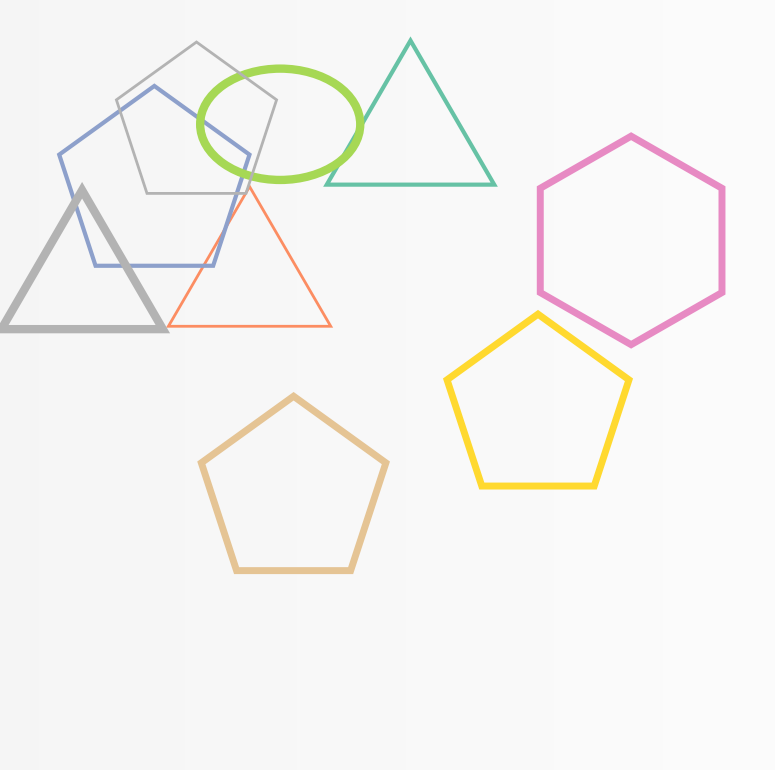[{"shape": "triangle", "thickness": 1.5, "radius": 0.62, "center": [0.53, 0.823]}, {"shape": "triangle", "thickness": 1, "radius": 0.6, "center": [0.322, 0.637]}, {"shape": "pentagon", "thickness": 1.5, "radius": 0.65, "center": [0.199, 0.759]}, {"shape": "hexagon", "thickness": 2.5, "radius": 0.68, "center": [0.814, 0.688]}, {"shape": "oval", "thickness": 3, "radius": 0.52, "center": [0.362, 0.839]}, {"shape": "pentagon", "thickness": 2.5, "radius": 0.62, "center": [0.694, 0.469]}, {"shape": "pentagon", "thickness": 2.5, "radius": 0.63, "center": [0.379, 0.36]}, {"shape": "pentagon", "thickness": 1, "radius": 0.54, "center": [0.254, 0.837]}, {"shape": "triangle", "thickness": 3, "radius": 0.6, "center": [0.106, 0.633]}]